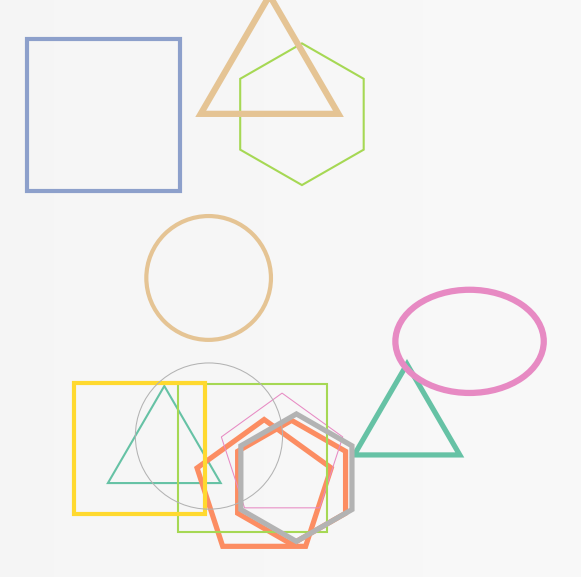[{"shape": "triangle", "thickness": 1, "radius": 0.56, "center": [0.283, 0.219]}, {"shape": "triangle", "thickness": 2.5, "radius": 0.52, "center": [0.7, 0.264]}, {"shape": "hexagon", "thickness": 2.5, "radius": 0.54, "center": [0.502, 0.164]}, {"shape": "pentagon", "thickness": 2.5, "radius": 0.61, "center": [0.454, 0.151]}, {"shape": "square", "thickness": 2, "radius": 0.66, "center": [0.178, 0.8]}, {"shape": "oval", "thickness": 3, "radius": 0.64, "center": [0.808, 0.408]}, {"shape": "pentagon", "thickness": 0.5, "radius": 0.55, "center": [0.485, 0.209]}, {"shape": "hexagon", "thickness": 1, "radius": 0.61, "center": [0.519, 0.801]}, {"shape": "square", "thickness": 1, "radius": 0.64, "center": [0.434, 0.207]}, {"shape": "square", "thickness": 2, "radius": 0.57, "center": [0.24, 0.222]}, {"shape": "triangle", "thickness": 3, "radius": 0.68, "center": [0.464, 0.87]}, {"shape": "circle", "thickness": 2, "radius": 0.54, "center": [0.359, 0.518]}, {"shape": "circle", "thickness": 0.5, "radius": 0.63, "center": [0.359, 0.244]}, {"shape": "hexagon", "thickness": 2.5, "radius": 0.55, "center": [0.51, 0.172]}]